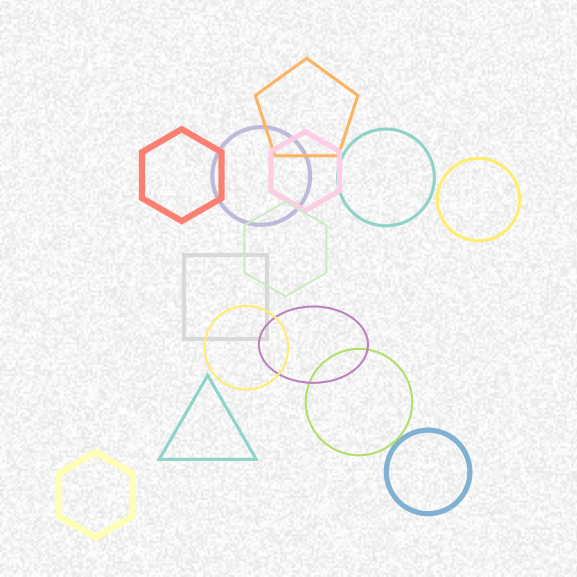[{"shape": "triangle", "thickness": 1.5, "radius": 0.48, "center": [0.36, 0.252]}, {"shape": "circle", "thickness": 1.5, "radius": 0.42, "center": [0.668, 0.692]}, {"shape": "hexagon", "thickness": 3, "radius": 0.37, "center": [0.166, 0.142]}, {"shape": "circle", "thickness": 2, "radius": 0.42, "center": [0.452, 0.694]}, {"shape": "hexagon", "thickness": 3, "radius": 0.4, "center": [0.315, 0.696]}, {"shape": "circle", "thickness": 2.5, "radius": 0.36, "center": [0.741, 0.182]}, {"shape": "pentagon", "thickness": 1.5, "radius": 0.47, "center": [0.531, 0.805]}, {"shape": "circle", "thickness": 1, "radius": 0.46, "center": [0.622, 0.303]}, {"shape": "hexagon", "thickness": 2.5, "radius": 0.34, "center": [0.528, 0.703]}, {"shape": "square", "thickness": 2, "radius": 0.36, "center": [0.391, 0.485]}, {"shape": "oval", "thickness": 1, "radius": 0.47, "center": [0.543, 0.402]}, {"shape": "hexagon", "thickness": 1, "radius": 0.41, "center": [0.494, 0.568]}, {"shape": "circle", "thickness": 1.5, "radius": 0.36, "center": [0.829, 0.653]}, {"shape": "circle", "thickness": 1, "radius": 0.36, "center": [0.427, 0.397]}]